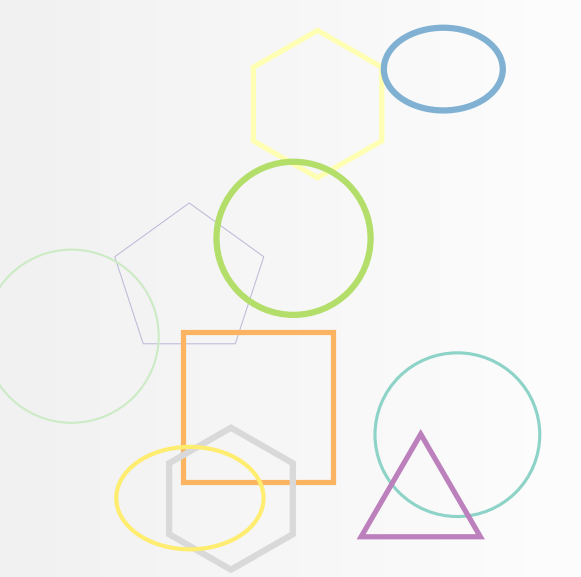[{"shape": "circle", "thickness": 1.5, "radius": 0.71, "center": [0.787, 0.246]}, {"shape": "hexagon", "thickness": 2.5, "radius": 0.64, "center": [0.546, 0.819]}, {"shape": "pentagon", "thickness": 0.5, "radius": 0.67, "center": [0.326, 0.513]}, {"shape": "oval", "thickness": 3, "radius": 0.51, "center": [0.763, 0.88]}, {"shape": "square", "thickness": 2.5, "radius": 0.65, "center": [0.443, 0.295]}, {"shape": "circle", "thickness": 3, "radius": 0.66, "center": [0.505, 0.586]}, {"shape": "hexagon", "thickness": 3, "radius": 0.61, "center": [0.397, 0.136]}, {"shape": "triangle", "thickness": 2.5, "radius": 0.59, "center": [0.724, 0.129]}, {"shape": "circle", "thickness": 1, "radius": 0.75, "center": [0.123, 0.417]}, {"shape": "oval", "thickness": 2, "radius": 0.63, "center": [0.327, 0.137]}]